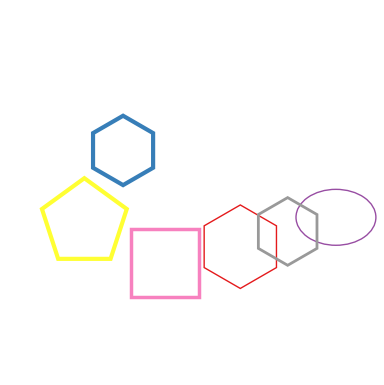[{"shape": "hexagon", "thickness": 1, "radius": 0.54, "center": [0.624, 0.359]}, {"shape": "hexagon", "thickness": 3, "radius": 0.45, "center": [0.32, 0.609]}, {"shape": "oval", "thickness": 1, "radius": 0.52, "center": [0.873, 0.436]}, {"shape": "pentagon", "thickness": 3, "radius": 0.58, "center": [0.219, 0.421]}, {"shape": "square", "thickness": 2.5, "radius": 0.44, "center": [0.428, 0.317]}, {"shape": "hexagon", "thickness": 2, "radius": 0.44, "center": [0.747, 0.399]}]